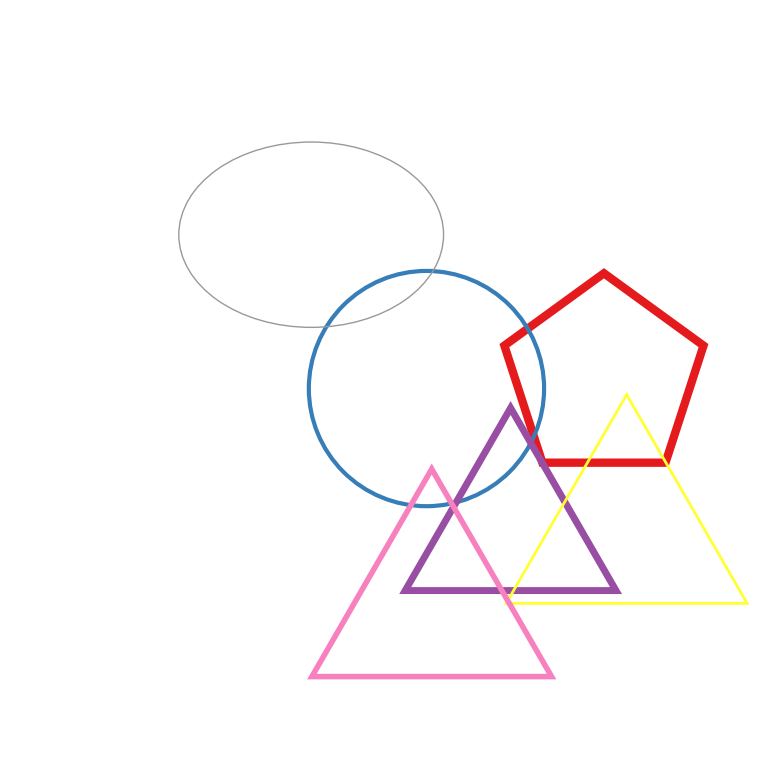[{"shape": "pentagon", "thickness": 3, "radius": 0.68, "center": [0.784, 0.509]}, {"shape": "circle", "thickness": 1.5, "radius": 0.76, "center": [0.554, 0.495]}, {"shape": "triangle", "thickness": 2.5, "radius": 0.79, "center": [0.663, 0.312]}, {"shape": "triangle", "thickness": 1, "radius": 0.9, "center": [0.814, 0.307]}, {"shape": "triangle", "thickness": 2, "radius": 0.9, "center": [0.561, 0.211]}, {"shape": "oval", "thickness": 0.5, "radius": 0.86, "center": [0.404, 0.695]}]